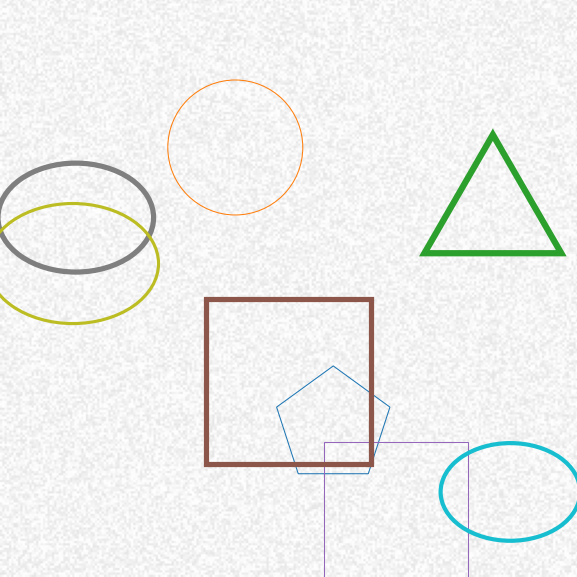[{"shape": "pentagon", "thickness": 0.5, "radius": 0.52, "center": [0.577, 0.262]}, {"shape": "circle", "thickness": 0.5, "radius": 0.58, "center": [0.407, 0.744]}, {"shape": "triangle", "thickness": 3, "radius": 0.68, "center": [0.853, 0.629]}, {"shape": "square", "thickness": 0.5, "radius": 0.62, "center": [0.685, 0.11]}, {"shape": "square", "thickness": 2.5, "radius": 0.72, "center": [0.5, 0.338]}, {"shape": "oval", "thickness": 2.5, "radius": 0.67, "center": [0.131, 0.622]}, {"shape": "oval", "thickness": 1.5, "radius": 0.74, "center": [0.126, 0.543]}, {"shape": "oval", "thickness": 2, "radius": 0.6, "center": [0.884, 0.147]}]